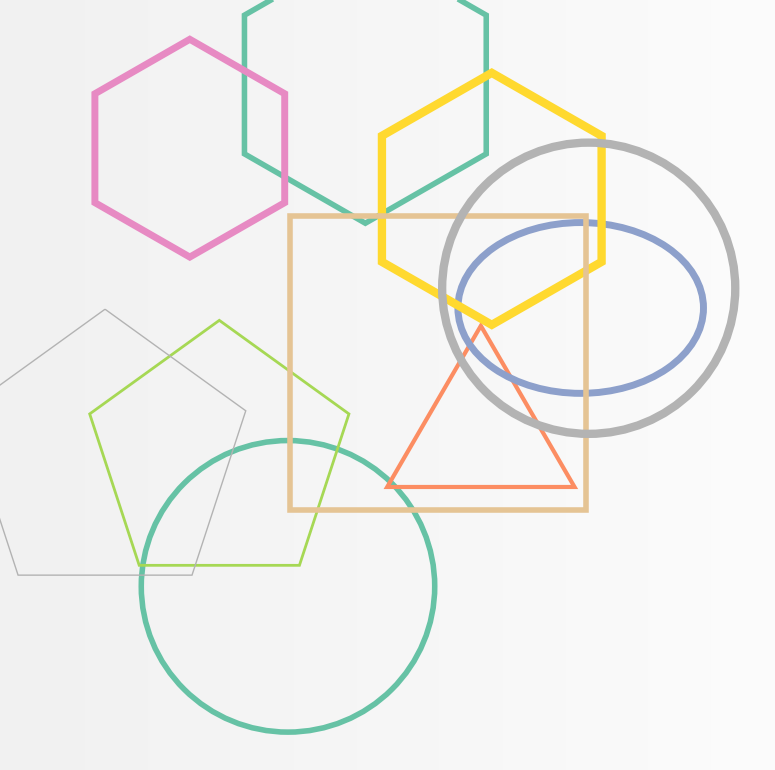[{"shape": "circle", "thickness": 2, "radius": 0.95, "center": [0.372, 0.239]}, {"shape": "hexagon", "thickness": 2, "radius": 0.9, "center": [0.471, 0.89]}, {"shape": "triangle", "thickness": 1.5, "radius": 0.7, "center": [0.62, 0.437]}, {"shape": "oval", "thickness": 2.5, "radius": 0.79, "center": [0.749, 0.6]}, {"shape": "hexagon", "thickness": 2.5, "radius": 0.71, "center": [0.245, 0.808]}, {"shape": "pentagon", "thickness": 1, "radius": 0.88, "center": [0.283, 0.408]}, {"shape": "hexagon", "thickness": 3, "radius": 0.82, "center": [0.635, 0.742]}, {"shape": "square", "thickness": 2, "radius": 0.96, "center": [0.565, 0.529]}, {"shape": "circle", "thickness": 3, "radius": 0.95, "center": [0.76, 0.626]}, {"shape": "pentagon", "thickness": 0.5, "radius": 0.95, "center": [0.136, 0.408]}]